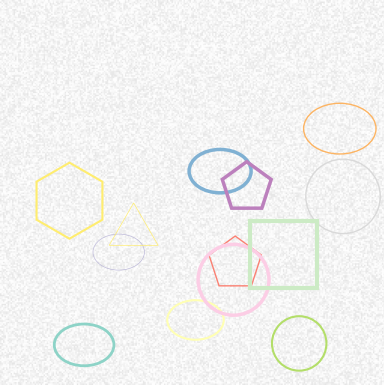[{"shape": "oval", "thickness": 2, "radius": 0.39, "center": [0.218, 0.104]}, {"shape": "oval", "thickness": 1.5, "radius": 0.37, "center": [0.508, 0.169]}, {"shape": "oval", "thickness": 0.5, "radius": 0.33, "center": [0.308, 0.345]}, {"shape": "pentagon", "thickness": 1, "radius": 0.36, "center": [0.611, 0.315]}, {"shape": "oval", "thickness": 2.5, "radius": 0.4, "center": [0.572, 0.555]}, {"shape": "oval", "thickness": 1, "radius": 0.47, "center": [0.883, 0.666]}, {"shape": "circle", "thickness": 1.5, "radius": 0.35, "center": [0.777, 0.108]}, {"shape": "circle", "thickness": 2.5, "radius": 0.46, "center": [0.607, 0.273]}, {"shape": "circle", "thickness": 1, "radius": 0.48, "center": [0.891, 0.49]}, {"shape": "pentagon", "thickness": 2.5, "radius": 0.33, "center": [0.641, 0.513]}, {"shape": "square", "thickness": 3, "radius": 0.44, "center": [0.737, 0.338]}, {"shape": "triangle", "thickness": 0.5, "radius": 0.37, "center": [0.347, 0.399]}, {"shape": "hexagon", "thickness": 1.5, "radius": 0.49, "center": [0.18, 0.479]}]